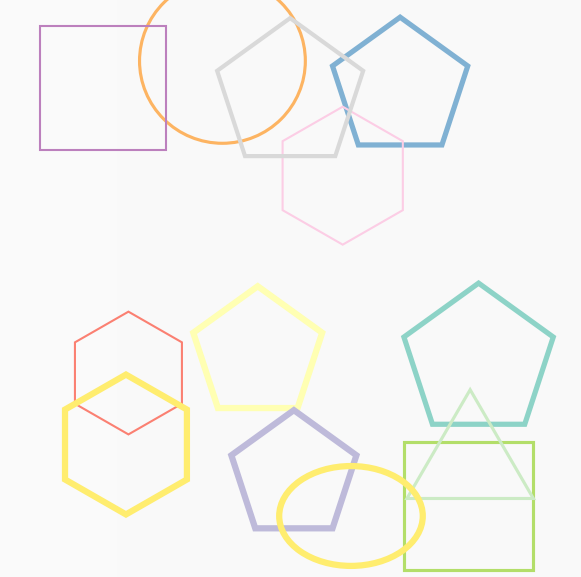[{"shape": "pentagon", "thickness": 2.5, "radius": 0.68, "center": [0.823, 0.374]}, {"shape": "pentagon", "thickness": 3, "radius": 0.58, "center": [0.443, 0.387]}, {"shape": "pentagon", "thickness": 3, "radius": 0.57, "center": [0.506, 0.176]}, {"shape": "hexagon", "thickness": 1, "radius": 0.53, "center": [0.221, 0.353]}, {"shape": "pentagon", "thickness": 2.5, "radius": 0.61, "center": [0.688, 0.847]}, {"shape": "circle", "thickness": 1.5, "radius": 0.71, "center": [0.383, 0.894]}, {"shape": "square", "thickness": 1.5, "radius": 0.56, "center": [0.806, 0.123]}, {"shape": "hexagon", "thickness": 1, "radius": 0.6, "center": [0.59, 0.695]}, {"shape": "pentagon", "thickness": 2, "radius": 0.66, "center": [0.499, 0.836]}, {"shape": "square", "thickness": 1, "radius": 0.54, "center": [0.178, 0.847]}, {"shape": "triangle", "thickness": 1.5, "radius": 0.63, "center": [0.809, 0.199]}, {"shape": "hexagon", "thickness": 3, "radius": 0.61, "center": [0.217, 0.229]}, {"shape": "oval", "thickness": 3, "radius": 0.62, "center": [0.604, 0.106]}]